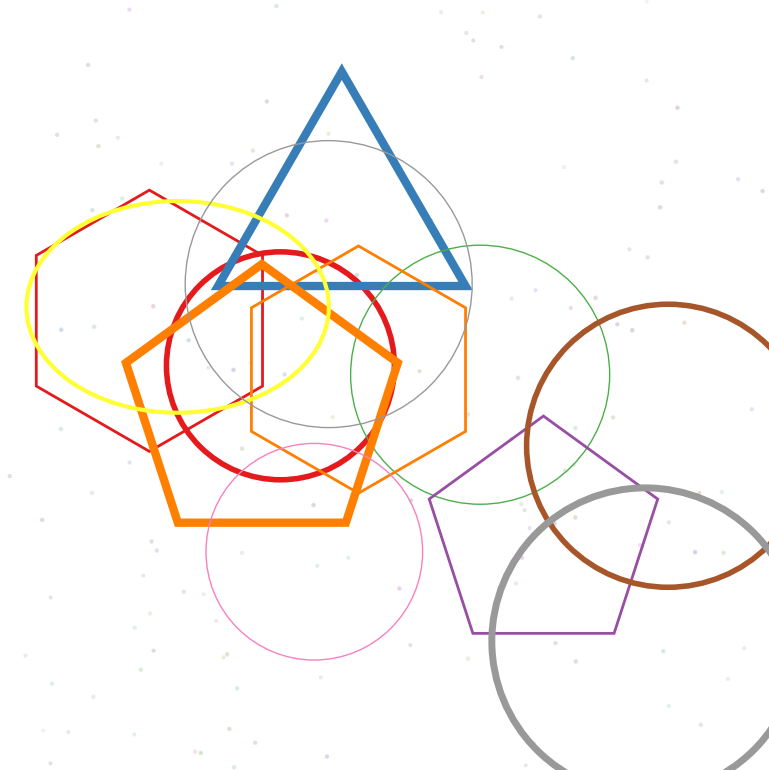[{"shape": "hexagon", "thickness": 1, "radius": 0.85, "center": [0.194, 0.583]}, {"shape": "circle", "thickness": 2, "radius": 0.74, "center": [0.364, 0.525]}, {"shape": "triangle", "thickness": 3, "radius": 0.93, "center": [0.444, 0.721]}, {"shape": "circle", "thickness": 0.5, "radius": 0.84, "center": [0.624, 0.513]}, {"shape": "pentagon", "thickness": 1, "radius": 0.78, "center": [0.706, 0.304]}, {"shape": "pentagon", "thickness": 3, "radius": 0.93, "center": [0.34, 0.471]}, {"shape": "hexagon", "thickness": 1, "radius": 0.8, "center": [0.466, 0.52]}, {"shape": "oval", "thickness": 1.5, "radius": 0.98, "center": [0.231, 0.601]}, {"shape": "circle", "thickness": 2, "radius": 0.92, "center": [0.868, 0.421]}, {"shape": "circle", "thickness": 0.5, "radius": 0.7, "center": [0.408, 0.283]}, {"shape": "circle", "thickness": 2.5, "radius": 1.0, "center": [0.838, 0.167]}, {"shape": "circle", "thickness": 0.5, "radius": 0.93, "center": [0.427, 0.631]}]